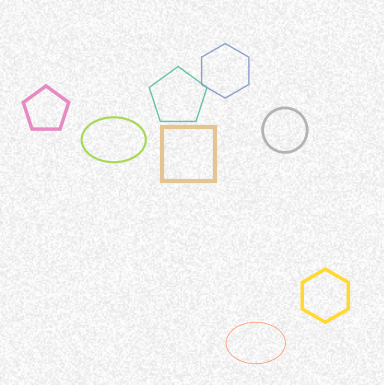[{"shape": "pentagon", "thickness": 1, "radius": 0.39, "center": [0.463, 0.748]}, {"shape": "oval", "thickness": 0.5, "radius": 0.39, "center": [0.664, 0.109]}, {"shape": "hexagon", "thickness": 1, "radius": 0.35, "center": [0.585, 0.816]}, {"shape": "pentagon", "thickness": 2.5, "radius": 0.31, "center": [0.12, 0.715]}, {"shape": "oval", "thickness": 1.5, "radius": 0.42, "center": [0.295, 0.637]}, {"shape": "hexagon", "thickness": 2.5, "radius": 0.34, "center": [0.845, 0.232]}, {"shape": "square", "thickness": 3, "radius": 0.35, "center": [0.489, 0.6]}, {"shape": "circle", "thickness": 2, "radius": 0.29, "center": [0.74, 0.662]}]